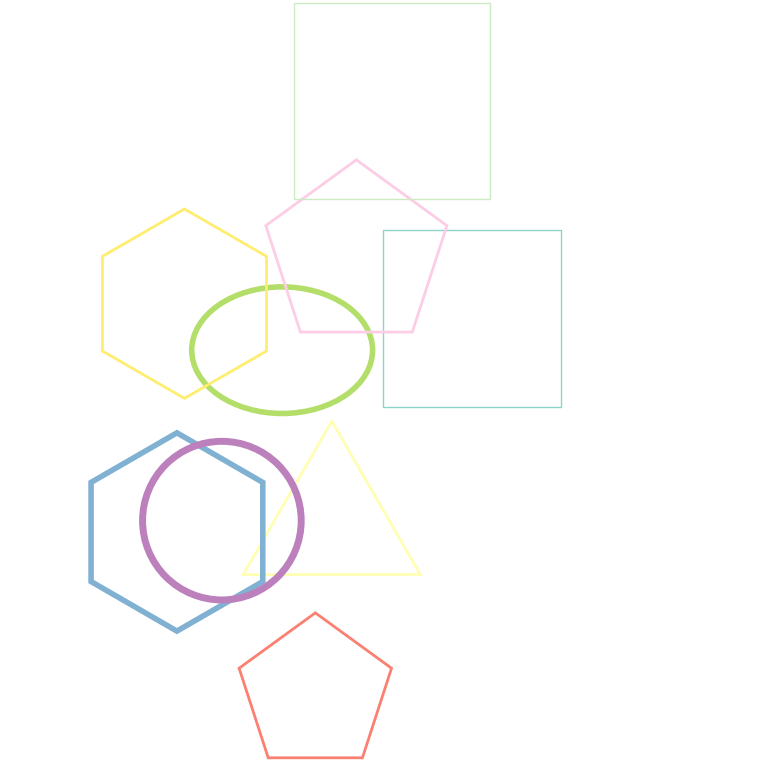[{"shape": "square", "thickness": 0.5, "radius": 0.58, "center": [0.613, 0.586]}, {"shape": "triangle", "thickness": 1, "radius": 0.66, "center": [0.431, 0.32]}, {"shape": "pentagon", "thickness": 1, "radius": 0.52, "center": [0.41, 0.1]}, {"shape": "hexagon", "thickness": 2, "radius": 0.64, "center": [0.23, 0.309]}, {"shape": "oval", "thickness": 2, "radius": 0.59, "center": [0.366, 0.545]}, {"shape": "pentagon", "thickness": 1, "radius": 0.62, "center": [0.463, 0.669]}, {"shape": "circle", "thickness": 2.5, "radius": 0.52, "center": [0.288, 0.324]}, {"shape": "square", "thickness": 0.5, "radius": 0.64, "center": [0.509, 0.869]}, {"shape": "hexagon", "thickness": 1, "radius": 0.61, "center": [0.24, 0.606]}]